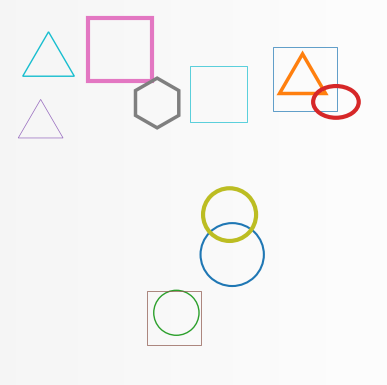[{"shape": "square", "thickness": 0.5, "radius": 0.41, "center": [0.786, 0.795]}, {"shape": "circle", "thickness": 1.5, "radius": 0.41, "center": [0.599, 0.339]}, {"shape": "triangle", "thickness": 2.5, "radius": 0.34, "center": [0.781, 0.791]}, {"shape": "circle", "thickness": 1, "radius": 0.29, "center": [0.455, 0.188]}, {"shape": "oval", "thickness": 3, "radius": 0.29, "center": [0.867, 0.735]}, {"shape": "triangle", "thickness": 0.5, "radius": 0.33, "center": [0.105, 0.675]}, {"shape": "square", "thickness": 0.5, "radius": 0.35, "center": [0.45, 0.174]}, {"shape": "square", "thickness": 3, "radius": 0.41, "center": [0.31, 0.872]}, {"shape": "hexagon", "thickness": 2.5, "radius": 0.32, "center": [0.406, 0.732]}, {"shape": "circle", "thickness": 3, "radius": 0.34, "center": [0.592, 0.443]}, {"shape": "triangle", "thickness": 1, "radius": 0.38, "center": [0.125, 0.84]}, {"shape": "square", "thickness": 0.5, "radius": 0.37, "center": [0.565, 0.756]}]